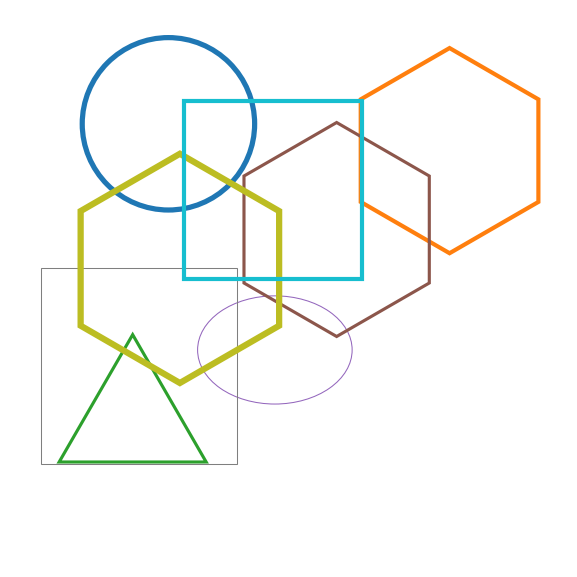[{"shape": "circle", "thickness": 2.5, "radius": 0.75, "center": [0.292, 0.785]}, {"shape": "hexagon", "thickness": 2, "radius": 0.89, "center": [0.778, 0.738]}, {"shape": "triangle", "thickness": 1.5, "radius": 0.73, "center": [0.23, 0.273]}, {"shape": "oval", "thickness": 0.5, "radius": 0.67, "center": [0.476, 0.393]}, {"shape": "hexagon", "thickness": 1.5, "radius": 0.93, "center": [0.583, 0.602]}, {"shape": "square", "thickness": 0.5, "radius": 0.85, "center": [0.241, 0.365]}, {"shape": "hexagon", "thickness": 3, "radius": 0.99, "center": [0.311, 0.534]}, {"shape": "square", "thickness": 2, "radius": 0.77, "center": [0.472, 0.67]}]